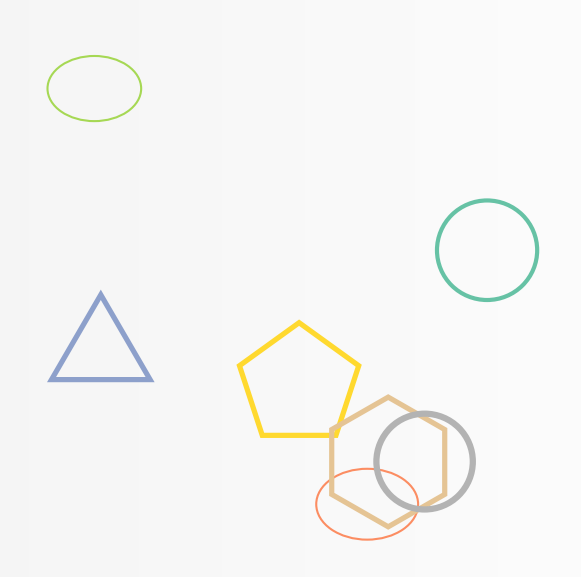[{"shape": "circle", "thickness": 2, "radius": 0.43, "center": [0.838, 0.566]}, {"shape": "oval", "thickness": 1, "radius": 0.44, "center": [0.632, 0.126]}, {"shape": "triangle", "thickness": 2.5, "radius": 0.49, "center": [0.173, 0.391]}, {"shape": "oval", "thickness": 1, "radius": 0.4, "center": [0.162, 0.846]}, {"shape": "pentagon", "thickness": 2.5, "radius": 0.54, "center": [0.515, 0.333]}, {"shape": "hexagon", "thickness": 2.5, "radius": 0.56, "center": [0.668, 0.199]}, {"shape": "circle", "thickness": 3, "radius": 0.41, "center": [0.731, 0.2]}]